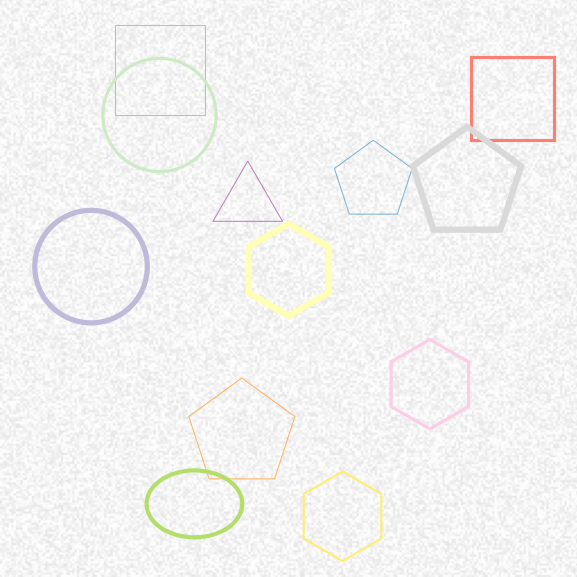[{"shape": "square", "thickness": 0.5, "radius": 0.39, "center": [0.276, 0.878]}, {"shape": "hexagon", "thickness": 3, "radius": 0.4, "center": [0.5, 0.532]}, {"shape": "circle", "thickness": 2.5, "radius": 0.49, "center": [0.158, 0.537]}, {"shape": "square", "thickness": 1.5, "radius": 0.36, "center": [0.888, 0.828]}, {"shape": "pentagon", "thickness": 0.5, "radius": 0.35, "center": [0.646, 0.686]}, {"shape": "pentagon", "thickness": 0.5, "radius": 0.48, "center": [0.419, 0.248]}, {"shape": "oval", "thickness": 2, "radius": 0.41, "center": [0.337, 0.127]}, {"shape": "hexagon", "thickness": 1.5, "radius": 0.39, "center": [0.744, 0.334]}, {"shape": "pentagon", "thickness": 3, "radius": 0.49, "center": [0.809, 0.681]}, {"shape": "triangle", "thickness": 0.5, "radius": 0.35, "center": [0.429, 0.651]}, {"shape": "circle", "thickness": 1.5, "radius": 0.49, "center": [0.276, 0.8]}, {"shape": "hexagon", "thickness": 1, "radius": 0.39, "center": [0.593, 0.105]}]